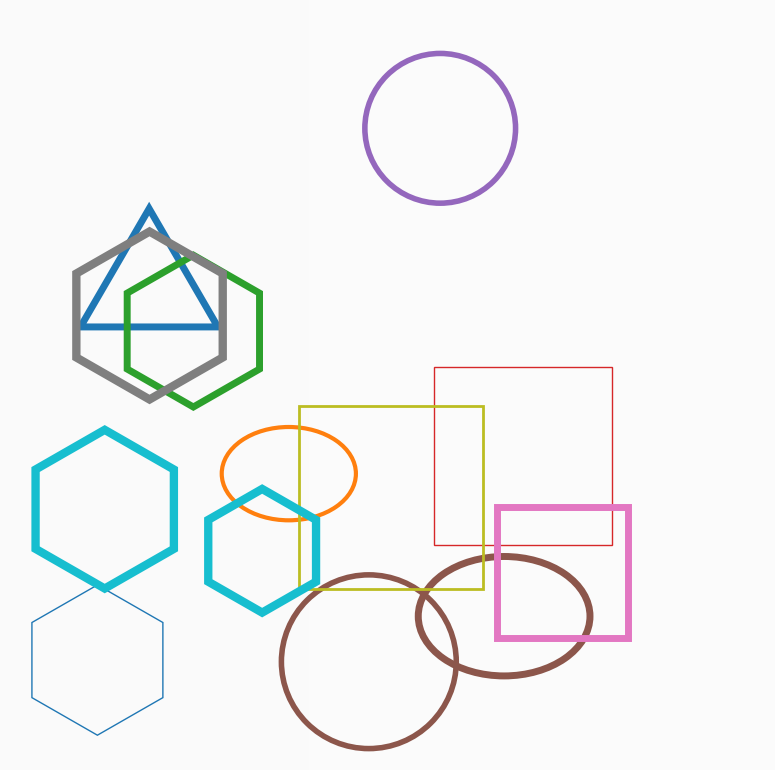[{"shape": "hexagon", "thickness": 0.5, "radius": 0.49, "center": [0.126, 0.143]}, {"shape": "triangle", "thickness": 2.5, "radius": 0.51, "center": [0.192, 0.627]}, {"shape": "oval", "thickness": 1.5, "radius": 0.43, "center": [0.373, 0.385]}, {"shape": "hexagon", "thickness": 2.5, "radius": 0.49, "center": [0.249, 0.57]}, {"shape": "square", "thickness": 0.5, "radius": 0.57, "center": [0.675, 0.408]}, {"shape": "circle", "thickness": 2, "radius": 0.49, "center": [0.568, 0.833]}, {"shape": "oval", "thickness": 2.5, "radius": 0.55, "center": [0.65, 0.2]}, {"shape": "circle", "thickness": 2, "radius": 0.56, "center": [0.476, 0.141]}, {"shape": "square", "thickness": 2.5, "radius": 0.42, "center": [0.726, 0.257]}, {"shape": "hexagon", "thickness": 3, "radius": 0.55, "center": [0.193, 0.59]}, {"shape": "square", "thickness": 1, "radius": 0.59, "center": [0.505, 0.354]}, {"shape": "hexagon", "thickness": 3, "radius": 0.4, "center": [0.338, 0.285]}, {"shape": "hexagon", "thickness": 3, "radius": 0.52, "center": [0.135, 0.339]}]